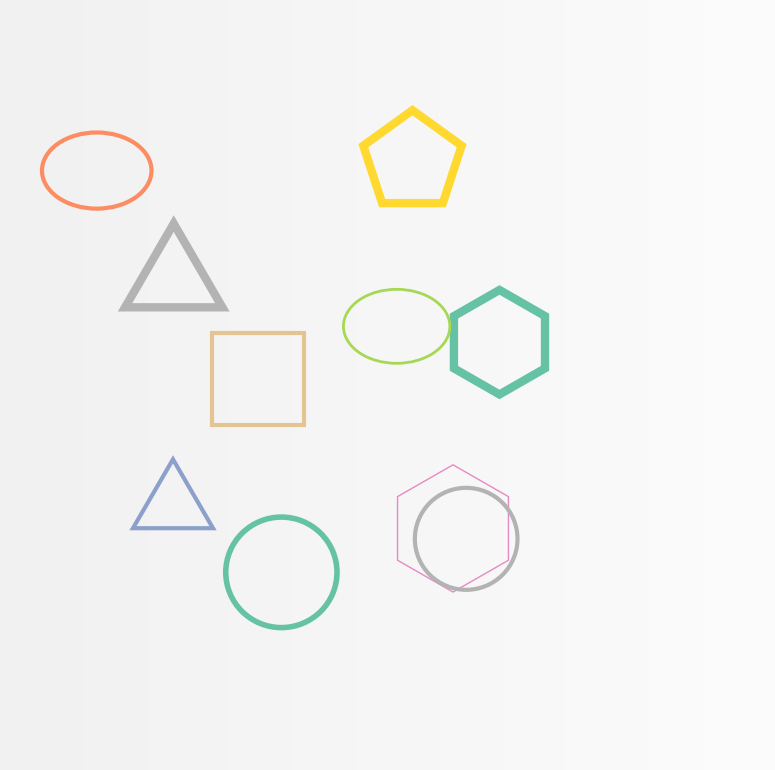[{"shape": "circle", "thickness": 2, "radius": 0.36, "center": [0.363, 0.257]}, {"shape": "hexagon", "thickness": 3, "radius": 0.34, "center": [0.644, 0.556]}, {"shape": "oval", "thickness": 1.5, "radius": 0.35, "center": [0.125, 0.778]}, {"shape": "triangle", "thickness": 1.5, "radius": 0.3, "center": [0.223, 0.344]}, {"shape": "hexagon", "thickness": 0.5, "radius": 0.41, "center": [0.585, 0.314]}, {"shape": "oval", "thickness": 1, "radius": 0.34, "center": [0.512, 0.576]}, {"shape": "pentagon", "thickness": 3, "radius": 0.33, "center": [0.532, 0.79]}, {"shape": "square", "thickness": 1.5, "radius": 0.3, "center": [0.333, 0.507]}, {"shape": "circle", "thickness": 1.5, "radius": 0.33, "center": [0.602, 0.3]}, {"shape": "triangle", "thickness": 3, "radius": 0.36, "center": [0.224, 0.637]}]